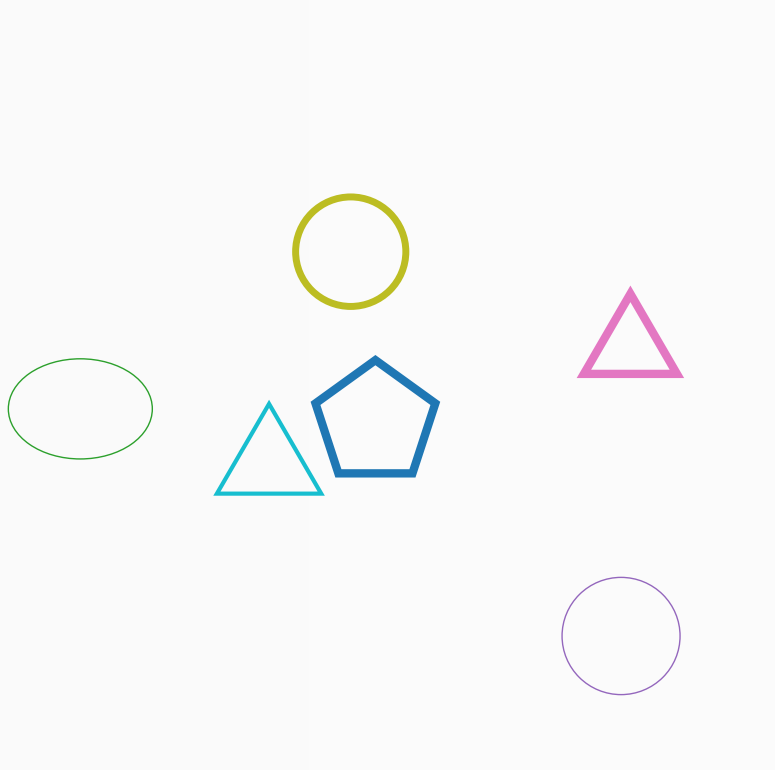[{"shape": "pentagon", "thickness": 3, "radius": 0.41, "center": [0.484, 0.451]}, {"shape": "oval", "thickness": 0.5, "radius": 0.46, "center": [0.104, 0.469]}, {"shape": "circle", "thickness": 0.5, "radius": 0.38, "center": [0.801, 0.174]}, {"shape": "triangle", "thickness": 3, "radius": 0.35, "center": [0.813, 0.549]}, {"shape": "circle", "thickness": 2.5, "radius": 0.36, "center": [0.453, 0.673]}, {"shape": "triangle", "thickness": 1.5, "radius": 0.39, "center": [0.347, 0.398]}]